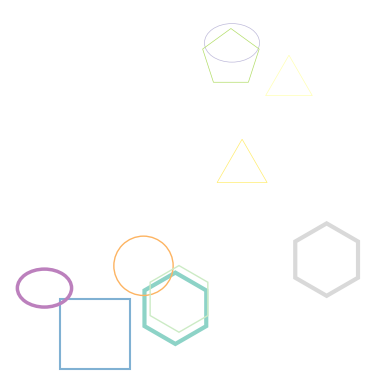[{"shape": "hexagon", "thickness": 3, "radius": 0.46, "center": [0.455, 0.199]}, {"shape": "triangle", "thickness": 0.5, "radius": 0.35, "center": [0.751, 0.787]}, {"shape": "oval", "thickness": 0.5, "radius": 0.36, "center": [0.603, 0.889]}, {"shape": "square", "thickness": 1.5, "radius": 0.45, "center": [0.248, 0.131]}, {"shape": "circle", "thickness": 1, "radius": 0.39, "center": [0.373, 0.31]}, {"shape": "pentagon", "thickness": 0.5, "radius": 0.39, "center": [0.6, 0.849]}, {"shape": "hexagon", "thickness": 3, "radius": 0.47, "center": [0.848, 0.326]}, {"shape": "oval", "thickness": 2.5, "radius": 0.35, "center": [0.116, 0.252]}, {"shape": "hexagon", "thickness": 1, "radius": 0.43, "center": [0.465, 0.224]}, {"shape": "triangle", "thickness": 0.5, "radius": 0.38, "center": [0.629, 0.563]}]